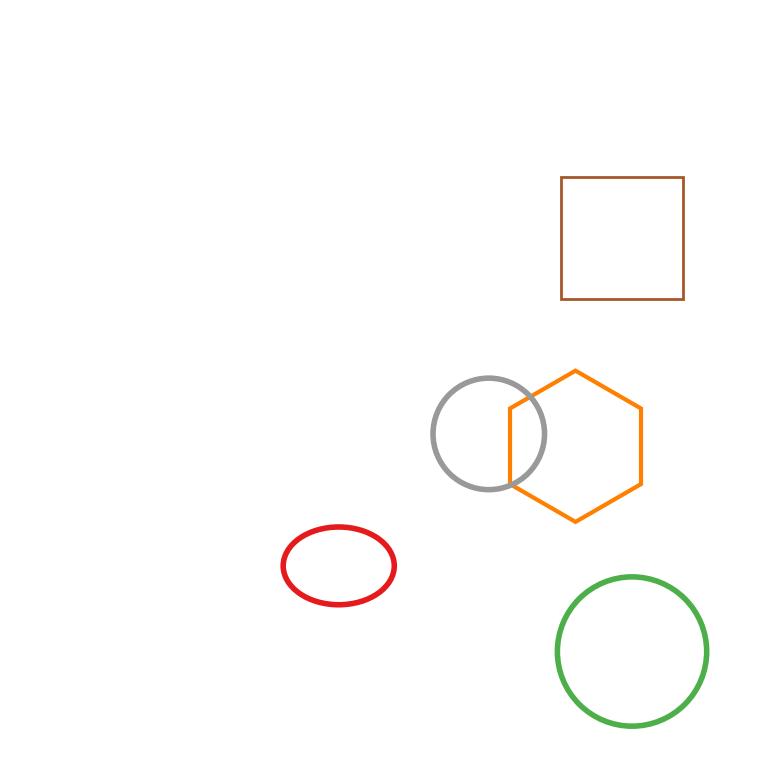[{"shape": "oval", "thickness": 2, "radius": 0.36, "center": [0.44, 0.265]}, {"shape": "circle", "thickness": 2, "radius": 0.48, "center": [0.821, 0.154]}, {"shape": "hexagon", "thickness": 1.5, "radius": 0.49, "center": [0.747, 0.42]}, {"shape": "square", "thickness": 1, "radius": 0.4, "center": [0.808, 0.691]}, {"shape": "circle", "thickness": 2, "radius": 0.36, "center": [0.635, 0.436]}]